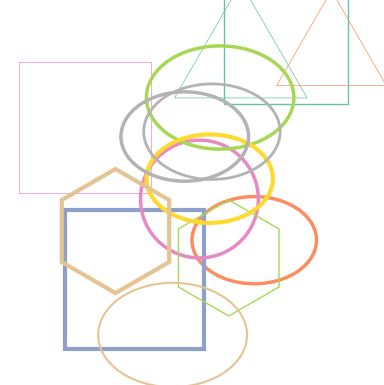[{"shape": "square", "thickness": 1, "radius": 0.81, "center": [0.743, 0.892]}, {"shape": "triangle", "thickness": 0.5, "radius": 0.99, "center": [0.626, 0.845]}, {"shape": "triangle", "thickness": 0.5, "radius": 0.82, "center": [0.861, 0.86]}, {"shape": "oval", "thickness": 2.5, "radius": 0.81, "center": [0.66, 0.376]}, {"shape": "square", "thickness": 3, "radius": 0.9, "center": [0.349, 0.274]}, {"shape": "square", "thickness": 0.5, "radius": 0.85, "center": [0.221, 0.669]}, {"shape": "circle", "thickness": 2.5, "radius": 0.76, "center": [0.518, 0.483]}, {"shape": "hexagon", "thickness": 1, "radius": 0.75, "center": [0.594, 0.33]}, {"shape": "oval", "thickness": 2.5, "radius": 0.96, "center": [0.572, 0.747]}, {"shape": "oval", "thickness": 3, "radius": 0.82, "center": [0.545, 0.536]}, {"shape": "oval", "thickness": 1.5, "radius": 0.97, "center": [0.448, 0.13]}, {"shape": "hexagon", "thickness": 3, "radius": 0.81, "center": [0.3, 0.4]}, {"shape": "oval", "thickness": 2, "radius": 0.89, "center": [0.55, 0.658]}, {"shape": "oval", "thickness": 2.5, "radius": 0.83, "center": [0.48, 0.645]}]